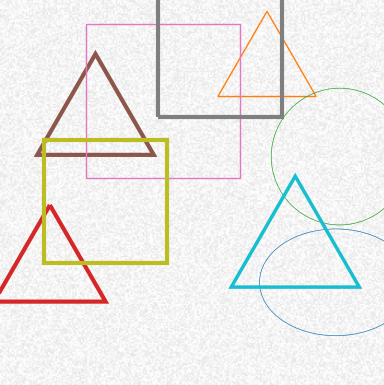[{"shape": "oval", "thickness": 0.5, "radius": 0.99, "center": [0.872, 0.267]}, {"shape": "triangle", "thickness": 1, "radius": 0.74, "center": [0.694, 0.823]}, {"shape": "circle", "thickness": 0.5, "radius": 0.89, "center": [0.882, 0.593]}, {"shape": "triangle", "thickness": 3, "radius": 0.84, "center": [0.13, 0.3]}, {"shape": "triangle", "thickness": 3, "radius": 0.87, "center": [0.248, 0.685]}, {"shape": "square", "thickness": 1, "radius": 1.0, "center": [0.423, 0.737]}, {"shape": "square", "thickness": 3, "radius": 0.8, "center": [0.572, 0.857]}, {"shape": "square", "thickness": 3, "radius": 0.8, "center": [0.274, 0.476]}, {"shape": "triangle", "thickness": 2.5, "radius": 0.96, "center": [0.767, 0.35]}]